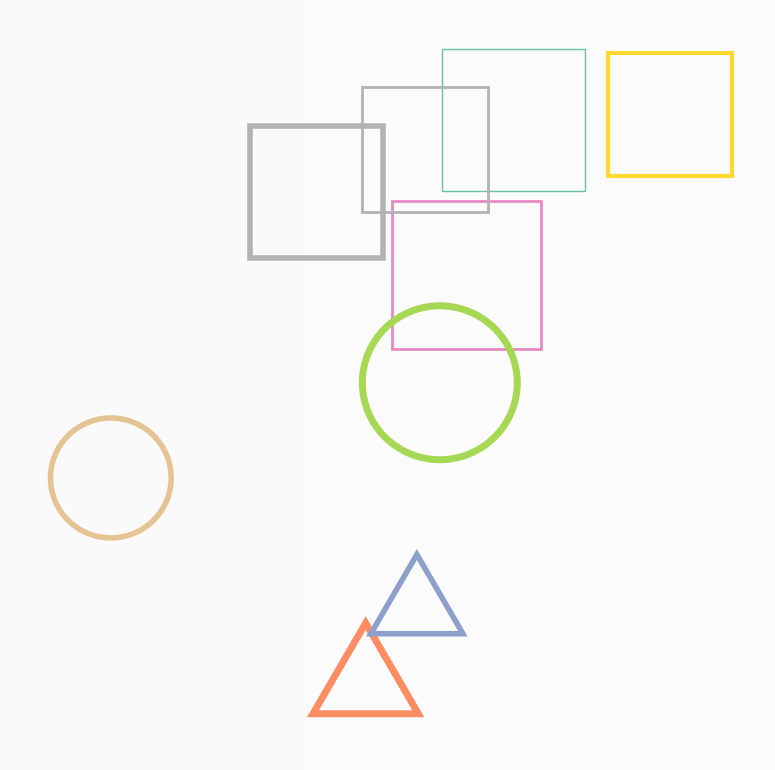[{"shape": "square", "thickness": 0.5, "radius": 0.46, "center": [0.662, 0.845]}, {"shape": "triangle", "thickness": 2.5, "radius": 0.39, "center": [0.472, 0.112]}, {"shape": "triangle", "thickness": 2, "radius": 0.34, "center": [0.538, 0.211]}, {"shape": "square", "thickness": 1, "radius": 0.48, "center": [0.603, 0.643]}, {"shape": "circle", "thickness": 2.5, "radius": 0.5, "center": [0.567, 0.503]}, {"shape": "square", "thickness": 1.5, "radius": 0.4, "center": [0.864, 0.851]}, {"shape": "circle", "thickness": 2, "radius": 0.39, "center": [0.143, 0.379]}, {"shape": "square", "thickness": 1, "radius": 0.41, "center": [0.549, 0.806]}, {"shape": "square", "thickness": 2, "radius": 0.43, "center": [0.408, 0.751]}]